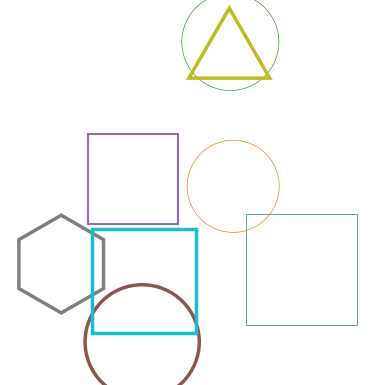[{"shape": "square", "thickness": 0.5, "radius": 0.72, "center": [0.783, 0.3]}, {"shape": "circle", "thickness": 0.5, "radius": 0.6, "center": [0.606, 0.516]}, {"shape": "circle", "thickness": 0.5, "radius": 0.63, "center": [0.598, 0.891]}, {"shape": "square", "thickness": 1.5, "radius": 0.58, "center": [0.345, 0.535]}, {"shape": "circle", "thickness": 2.5, "radius": 0.74, "center": [0.369, 0.112]}, {"shape": "hexagon", "thickness": 2.5, "radius": 0.63, "center": [0.159, 0.314]}, {"shape": "triangle", "thickness": 2.5, "radius": 0.61, "center": [0.596, 0.858]}, {"shape": "square", "thickness": 2.5, "radius": 0.68, "center": [0.374, 0.27]}]